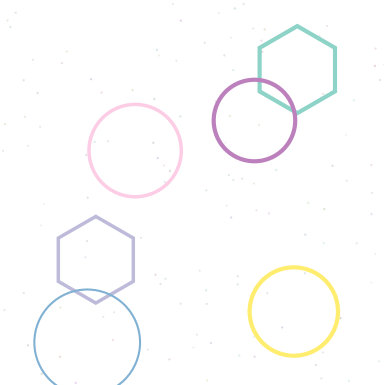[{"shape": "hexagon", "thickness": 3, "radius": 0.57, "center": [0.772, 0.819]}, {"shape": "hexagon", "thickness": 2.5, "radius": 0.56, "center": [0.249, 0.325]}, {"shape": "circle", "thickness": 1.5, "radius": 0.69, "center": [0.227, 0.111]}, {"shape": "circle", "thickness": 2.5, "radius": 0.6, "center": [0.351, 0.609]}, {"shape": "circle", "thickness": 3, "radius": 0.53, "center": [0.661, 0.687]}, {"shape": "circle", "thickness": 3, "radius": 0.57, "center": [0.763, 0.191]}]